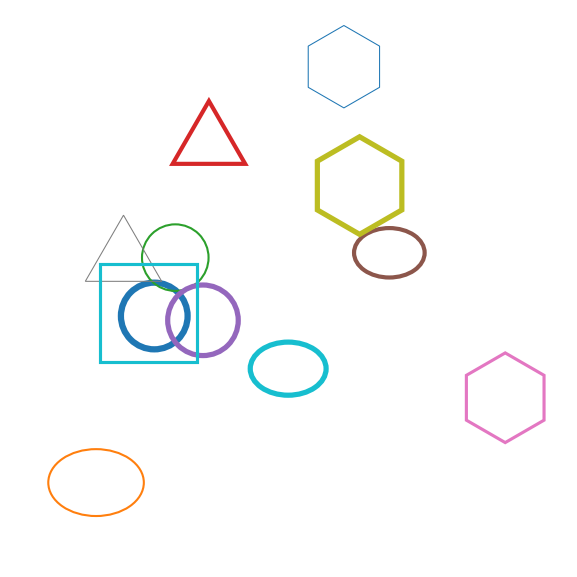[{"shape": "hexagon", "thickness": 0.5, "radius": 0.36, "center": [0.595, 0.884]}, {"shape": "circle", "thickness": 3, "radius": 0.29, "center": [0.267, 0.452]}, {"shape": "oval", "thickness": 1, "radius": 0.41, "center": [0.166, 0.163]}, {"shape": "circle", "thickness": 1, "radius": 0.29, "center": [0.304, 0.553]}, {"shape": "triangle", "thickness": 2, "radius": 0.36, "center": [0.362, 0.752]}, {"shape": "circle", "thickness": 2.5, "radius": 0.31, "center": [0.351, 0.445]}, {"shape": "oval", "thickness": 2, "radius": 0.31, "center": [0.674, 0.561]}, {"shape": "hexagon", "thickness": 1.5, "radius": 0.39, "center": [0.875, 0.31]}, {"shape": "triangle", "thickness": 0.5, "radius": 0.38, "center": [0.214, 0.55]}, {"shape": "hexagon", "thickness": 2.5, "radius": 0.42, "center": [0.623, 0.678]}, {"shape": "square", "thickness": 1.5, "radius": 0.42, "center": [0.257, 0.457]}, {"shape": "oval", "thickness": 2.5, "radius": 0.33, "center": [0.499, 0.361]}]